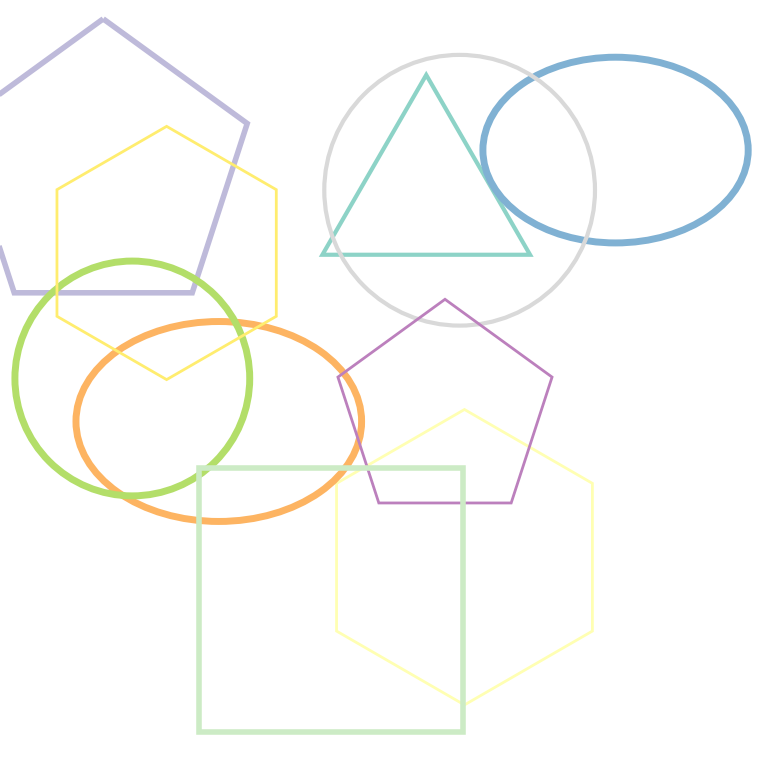[{"shape": "triangle", "thickness": 1.5, "radius": 0.78, "center": [0.554, 0.747]}, {"shape": "hexagon", "thickness": 1, "radius": 0.96, "center": [0.603, 0.276]}, {"shape": "pentagon", "thickness": 2, "radius": 0.98, "center": [0.134, 0.779]}, {"shape": "oval", "thickness": 2.5, "radius": 0.86, "center": [0.799, 0.805]}, {"shape": "oval", "thickness": 2.5, "radius": 0.93, "center": [0.284, 0.453]}, {"shape": "circle", "thickness": 2.5, "radius": 0.76, "center": [0.172, 0.508]}, {"shape": "circle", "thickness": 1.5, "radius": 0.88, "center": [0.597, 0.753]}, {"shape": "pentagon", "thickness": 1, "radius": 0.73, "center": [0.578, 0.465]}, {"shape": "square", "thickness": 2, "radius": 0.86, "center": [0.43, 0.22]}, {"shape": "hexagon", "thickness": 1, "radius": 0.82, "center": [0.216, 0.671]}]